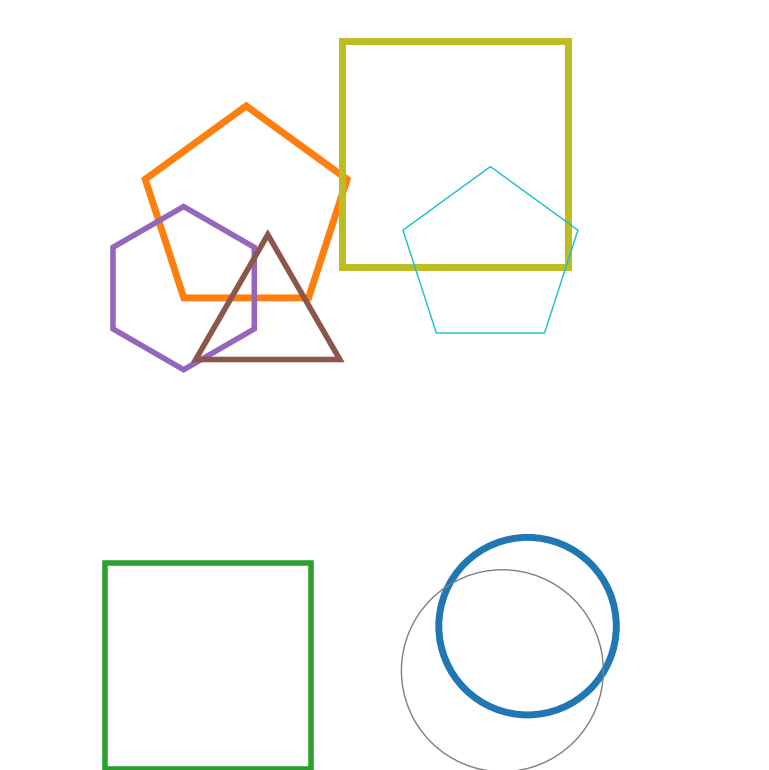[{"shape": "circle", "thickness": 2.5, "radius": 0.58, "center": [0.685, 0.187]}, {"shape": "pentagon", "thickness": 2.5, "radius": 0.69, "center": [0.32, 0.725]}, {"shape": "square", "thickness": 2, "radius": 0.67, "center": [0.27, 0.135]}, {"shape": "hexagon", "thickness": 2, "radius": 0.53, "center": [0.238, 0.626]}, {"shape": "triangle", "thickness": 2, "radius": 0.54, "center": [0.348, 0.587]}, {"shape": "circle", "thickness": 0.5, "radius": 0.66, "center": [0.652, 0.129]}, {"shape": "square", "thickness": 2.5, "radius": 0.74, "center": [0.591, 0.8]}, {"shape": "pentagon", "thickness": 0.5, "radius": 0.6, "center": [0.637, 0.664]}]